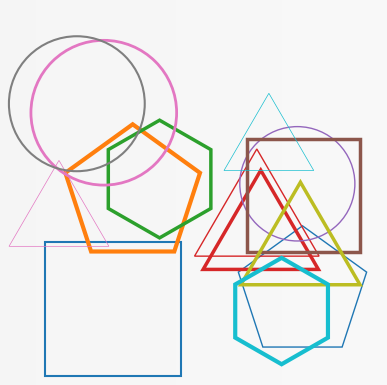[{"shape": "pentagon", "thickness": 1, "radius": 0.87, "center": [0.781, 0.239]}, {"shape": "square", "thickness": 1.5, "radius": 0.87, "center": [0.292, 0.197]}, {"shape": "pentagon", "thickness": 3, "radius": 0.91, "center": [0.342, 0.495]}, {"shape": "hexagon", "thickness": 2.5, "radius": 0.76, "center": [0.412, 0.535]}, {"shape": "triangle", "thickness": 1, "radius": 0.93, "center": [0.663, 0.427]}, {"shape": "triangle", "thickness": 2.5, "radius": 0.86, "center": [0.673, 0.386]}, {"shape": "circle", "thickness": 1, "radius": 0.74, "center": [0.767, 0.523]}, {"shape": "square", "thickness": 2.5, "radius": 0.73, "center": [0.784, 0.492]}, {"shape": "triangle", "thickness": 0.5, "radius": 0.74, "center": [0.152, 0.435]}, {"shape": "circle", "thickness": 2, "radius": 0.94, "center": [0.268, 0.707]}, {"shape": "circle", "thickness": 1.5, "radius": 0.88, "center": [0.198, 0.731]}, {"shape": "triangle", "thickness": 2.5, "radius": 0.89, "center": [0.775, 0.349]}, {"shape": "hexagon", "thickness": 3, "radius": 0.69, "center": [0.727, 0.192]}, {"shape": "triangle", "thickness": 0.5, "radius": 0.67, "center": [0.694, 0.624]}]